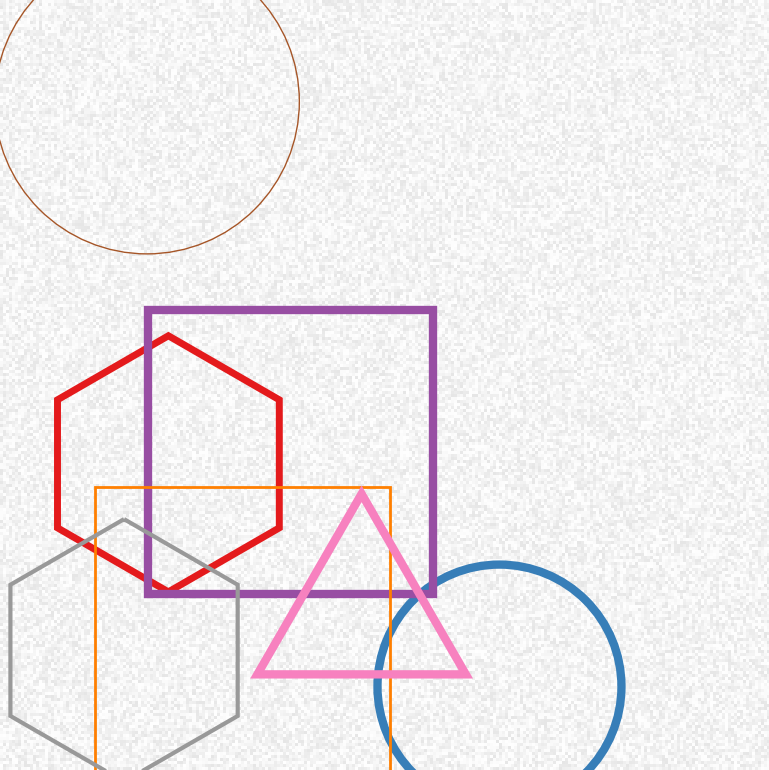[{"shape": "hexagon", "thickness": 2.5, "radius": 0.83, "center": [0.219, 0.398]}, {"shape": "circle", "thickness": 3, "radius": 0.79, "center": [0.649, 0.108]}, {"shape": "square", "thickness": 3, "radius": 0.92, "center": [0.377, 0.413]}, {"shape": "square", "thickness": 1, "radius": 0.96, "center": [0.315, 0.176]}, {"shape": "circle", "thickness": 0.5, "radius": 0.99, "center": [0.191, 0.868]}, {"shape": "triangle", "thickness": 3, "radius": 0.78, "center": [0.47, 0.202]}, {"shape": "hexagon", "thickness": 1.5, "radius": 0.85, "center": [0.161, 0.155]}]